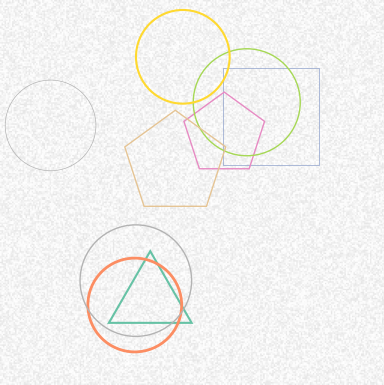[{"shape": "triangle", "thickness": 1.5, "radius": 0.62, "center": [0.39, 0.223]}, {"shape": "circle", "thickness": 2, "radius": 0.61, "center": [0.35, 0.208]}, {"shape": "square", "thickness": 0.5, "radius": 0.63, "center": [0.704, 0.697]}, {"shape": "pentagon", "thickness": 1, "radius": 0.55, "center": [0.582, 0.651]}, {"shape": "circle", "thickness": 1, "radius": 0.69, "center": [0.641, 0.734]}, {"shape": "circle", "thickness": 1.5, "radius": 0.61, "center": [0.475, 0.852]}, {"shape": "pentagon", "thickness": 1, "radius": 0.69, "center": [0.455, 0.576]}, {"shape": "circle", "thickness": 1, "radius": 0.72, "center": [0.353, 0.271]}, {"shape": "circle", "thickness": 0.5, "radius": 0.59, "center": [0.131, 0.674]}]